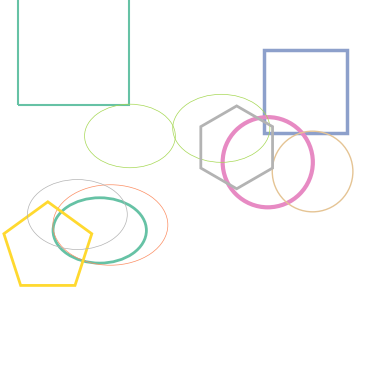[{"shape": "square", "thickness": 1.5, "radius": 0.72, "center": [0.19, 0.872]}, {"shape": "oval", "thickness": 2, "radius": 0.61, "center": [0.259, 0.401]}, {"shape": "oval", "thickness": 0.5, "radius": 0.75, "center": [0.287, 0.416]}, {"shape": "square", "thickness": 2.5, "radius": 0.54, "center": [0.794, 0.763]}, {"shape": "circle", "thickness": 3, "radius": 0.59, "center": [0.695, 0.579]}, {"shape": "oval", "thickness": 0.5, "radius": 0.59, "center": [0.338, 0.647]}, {"shape": "oval", "thickness": 0.5, "radius": 0.63, "center": [0.575, 0.667]}, {"shape": "pentagon", "thickness": 2, "radius": 0.6, "center": [0.124, 0.356]}, {"shape": "circle", "thickness": 1, "radius": 0.52, "center": [0.812, 0.555]}, {"shape": "hexagon", "thickness": 2, "radius": 0.54, "center": [0.615, 0.617]}, {"shape": "oval", "thickness": 0.5, "radius": 0.65, "center": [0.201, 0.443]}]